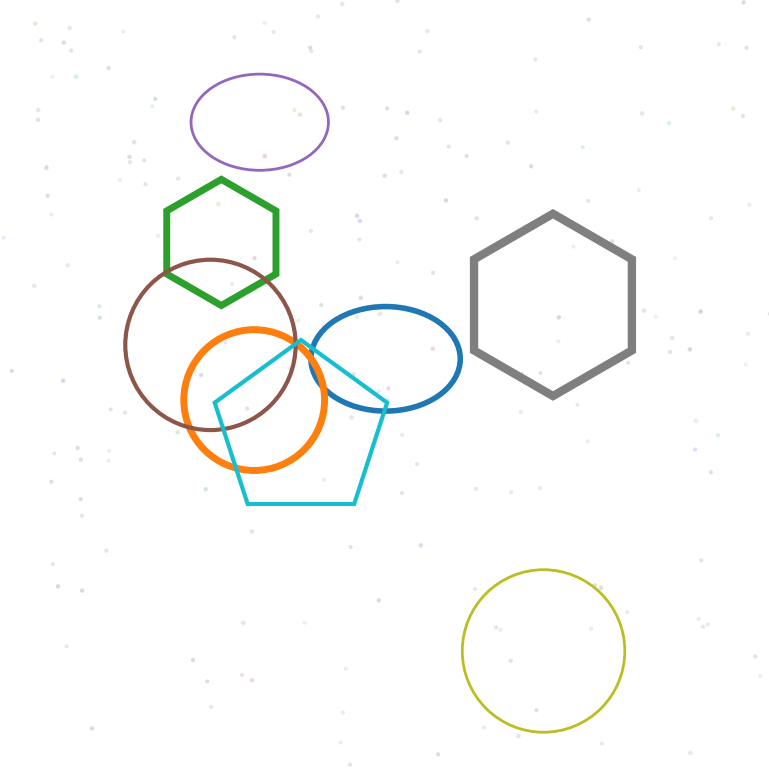[{"shape": "oval", "thickness": 2, "radius": 0.48, "center": [0.501, 0.534]}, {"shape": "circle", "thickness": 2.5, "radius": 0.46, "center": [0.33, 0.48]}, {"shape": "hexagon", "thickness": 2.5, "radius": 0.41, "center": [0.287, 0.685]}, {"shape": "oval", "thickness": 1, "radius": 0.45, "center": [0.337, 0.841]}, {"shape": "circle", "thickness": 1.5, "radius": 0.55, "center": [0.273, 0.552]}, {"shape": "hexagon", "thickness": 3, "radius": 0.59, "center": [0.718, 0.604]}, {"shape": "circle", "thickness": 1, "radius": 0.53, "center": [0.706, 0.155]}, {"shape": "pentagon", "thickness": 1.5, "radius": 0.59, "center": [0.391, 0.441]}]